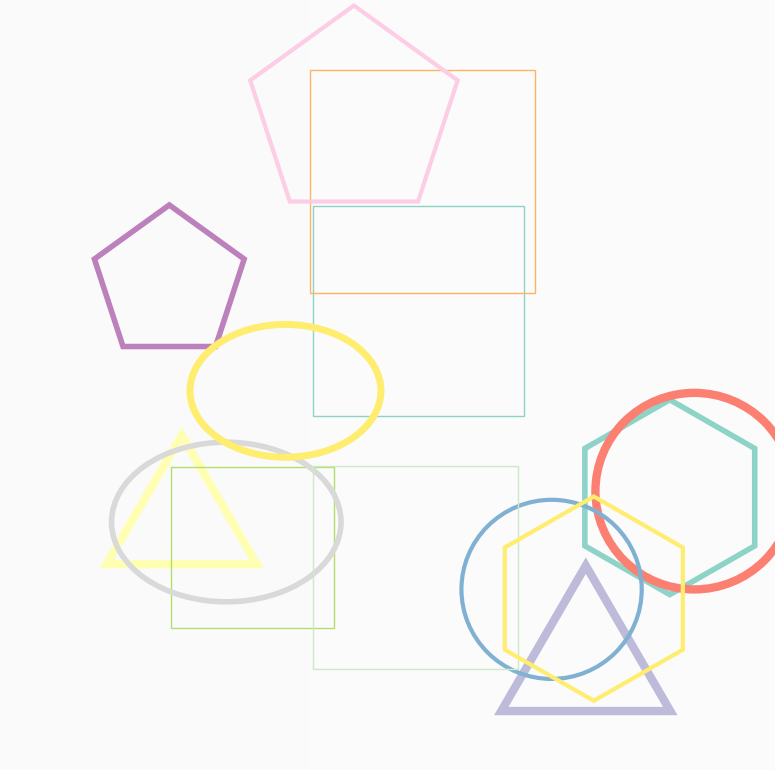[{"shape": "hexagon", "thickness": 2, "radius": 0.63, "center": [0.864, 0.354]}, {"shape": "square", "thickness": 0.5, "radius": 0.68, "center": [0.54, 0.596]}, {"shape": "triangle", "thickness": 3, "radius": 0.56, "center": [0.234, 0.323]}, {"shape": "triangle", "thickness": 3, "radius": 0.63, "center": [0.756, 0.14]}, {"shape": "circle", "thickness": 3, "radius": 0.64, "center": [0.896, 0.362]}, {"shape": "circle", "thickness": 1.5, "radius": 0.58, "center": [0.712, 0.235]}, {"shape": "square", "thickness": 0.5, "radius": 0.72, "center": [0.545, 0.765]}, {"shape": "square", "thickness": 0.5, "radius": 0.52, "center": [0.325, 0.289]}, {"shape": "pentagon", "thickness": 1.5, "radius": 0.7, "center": [0.457, 0.852]}, {"shape": "oval", "thickness": 2, "radius": 0.74, "center": [0.292, 0.322]}, {"shape": "pentagon", "thickness": 2, "radius": 0.51, "center": [0.218, 0.632]}, {"shape": "square", "thickness": 0.5, "radius": 0.66, "center": [0.536, 0.263]}, {"shape": "hexagon", "thickness": 1.5, "radius": 0.66, "center": [0.766, 0.223]}, {"shape": "oval", "thickness": 2.5, "radius": 0.62, "center": [0.368, 0.492]}]